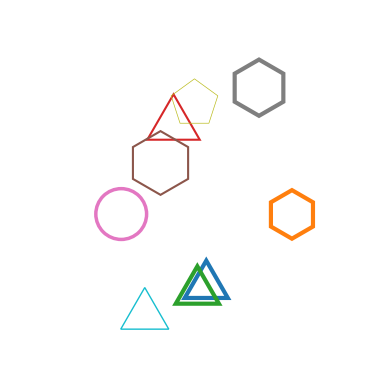[{"shape": "triangle", "thickness": 3, "radius": 0.32, "center": [0.536, 0.258]}, {"shape": "hexagon", "thickness": 3, "radius": 0.32, "center": [0.758, 0.443]}, {"shape": "triangle", "thickness": 3, "radius": 0.32, "center": [0.513, 0.244]}, {"shape": "triangle", "thickness": 1.5, "radius": 0.39, "center": [0.451, 0.676]}, {"shape": "hexagon", "thickness": 1.5, "radius": 0.41, "center": [0.417, 0.577]}, {"shape": "circle", "thickness": 2.5, "radius": 0.33, "center": [0.315, 0.444]}, {"shape": "hexagon", "thickness": 3, "radius": 0.36, "center": [0.673, 0.772]}, {"shape": "pentagon", "thickness": 0.5, "radius": 0.32, "center": [0.505, 0.731]}, {"shape": "triangle", "thickness": 1, "radius": 0.36, "center": [0.376, 0.181]}]